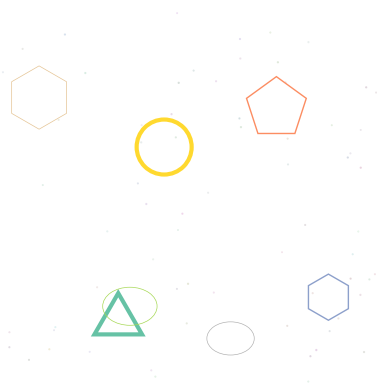[{"shape": "triangle", "thickness": 3, "radius": 0.36, "center": [0.307, 0.167]}, {"shape": "pentagon", "thickness": 1, "radius": 0.41, "center": [0.718, 0.719]}, {"shape": "hexagon", "thickness": 1, "radius": 0.3, "center": [0.853, 0.228]}, {"shape": "oval", "thickness": 0.5, "radius": 0.35, "center": [0.337, 0.204]}, {"shape": "circle", "thickness": 3, "radius": 0.36, "center": [0.426, 0.618]}, {"shape": "hexagon", "thickness": 0.5, "radius": 0.41, "center": [0.102, 0.747]}, {"shape": "oval", "thickness": 0.5, "radius": 0.31, "center": [0.599, 0.121]}]